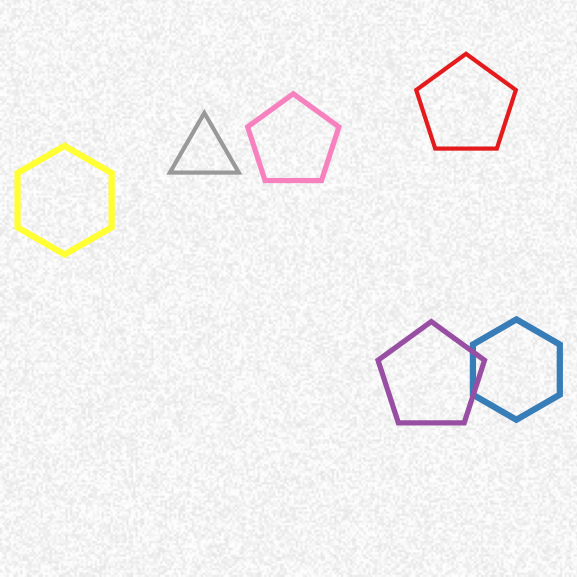[{"shape": "pentagon", "thickness": 2, "radius": 0.45, "center": [0.807, 0.815]}, {"shape": "hexagon", "thickness": 3, "radius": 0.43, "center": [0.894, 0.359]}, {"shape": "pentagon", "thickness": 2.5, "radius": 0.48, "center": [0.747, 0.345]}, {"shape": "hexagon", "thickness": 3, "radius": 0.47, "center": [0.112, 0.652]}, {"shape": "pentagon", "thickness": 2.5, "radius": 0.42, "center": [0.508, 0.754]}, {"shape": "triangle", "thickness": 2, "radius": 0.34, "center": [0.354, 0.735]}]